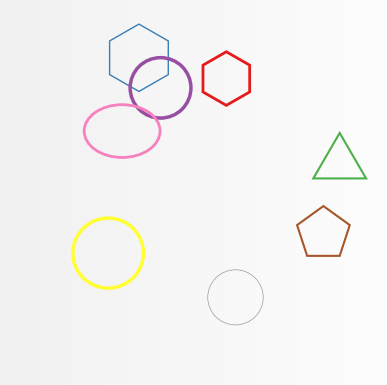[{"shape": "hexagon", "thickness": 2, "radius": 0.35, "center": [0.584, 0.796]}, {"shape": "hexagon", "thickness": 1, "radius": 0.44, "center": [0.359, 0.85]}, {"shape": "triangle", "thickness": 1.5, "radius": 0.39, "center": [0.877, 0.576]}, {"shape": "circle", "thickness": 2.5, "radius": 0.39, "center": [0.414, 0.772]}, {"shape": "circle", "thickness": 2.5, "radius": 0.45, "center": [0.279, 0.343]}, {"shape": "pentagon", "thickness": 1.5, "radius": 0.36, "center": [0.835, 0.393]}, {"shape": "oval", "thickness": 2, "radius": 0.49, "center": [0.315, 0.66]}, {"shape": "circle", "thickness": 0.5, "radius": 0.36, "center": [0.608, 0.228]}]